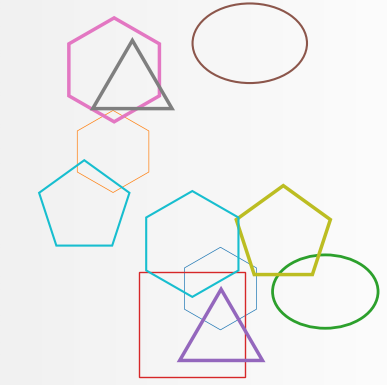[{"shape": "hexagon", "thickness": 0.5, "radius": 0.54, "center": [0.569, 0.25]}, {"shape": "hexagon", "thickness": 0.5, "radius": 0.53, "center": [0.292, 0.607]}, {"shape": "oval", "thickness": 2, "radius": 0.68, "center": [0.84, 0.243]}, {"shape": "square", "thickness": 1, "radius": 0.68, "center": [0.496, 0.157]}, {"shape": "triangle", "thickness": 2.5, "radius": 0.62, "center": [0.571, 0.125]}, {"shape": "oval", "thickness": 1.5, "radius": 0.74, "center": [0.645, 0.888]}, {"shape": "hexagon", "thickness": 2.5, "radius": 0.67, "center": [0.295, 0.819]}, {"shape": "triangle", "thickness": 2.5, "radius": 0.59, "center": [0.342, 0.777]}, {"shape": "pentagon", "thickness": 2.5, "radius": 0.64, "center": [0.731, 0.39]}, {"shape": "hexagon", "thickness": 1.5, "radius": 0.69, "center": [0.496, 0.366]}, {"shape": "pentagon", "thickness": 1.5, "radius": 0.61, "center": [0.217, 0.461]}]